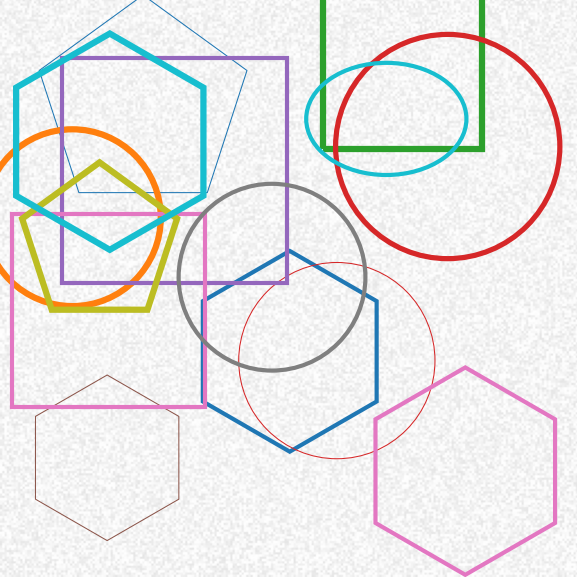[{"shape": "pentagon", "thickness": 0.5, "radius": 0.95, "center": [0.248, 0.819]}, {"shape": "hexagon", "thickness": 2, "radius": 0.87, "center": [0.502, 0.391]}, {"shape": "circle", "thickness": 3, "radius": 0.77, "center": [0.125, 0.622]}, {"shape": "square", "thickness": 3, "radius": 0.69, "center": [0.697, 0.879]}, {"shape": "circle", "thickness": 2.5, "radius": 0.97, "center": [0.775, 0.745]}, {"shape": "circle", "thickness": 0.5, "radius": 0.85, "center": [0.583, 0.375]}, {"shape": "square", "thickness": 2, "radius": 0.97, "center": [0.302, 0.704]}, {"shape": "hexagon", "thickness": 0.5, "radius": 0.72, "center": [0.186, 0.206]}, {"shape": "hexagon", "thickness": 2, "radius": 0.9, "center": [0.806, 0.183]}, {"shape": "square", "thickness": 2, "radius": 0.84, "center": [0.187, 0.461]}, {"shape": "circle", "thickness": 2, "radius": 0.81, "center": [0.471, 0.519]}, {"shape": "pentagon", "thickness": 3, "radius": 0.71, "center": [0.172, 0.577]}, {"shape": "hexagon", "thickness": 3, "radius": 0.94, "center": [0.19, 0.754]}, {"shape": "oval", "thickness": 2, "radius": 0.69, "center": [0.669, 0.793]}]